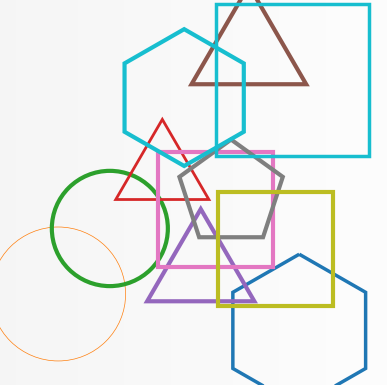[{"shape": "hexagon", "thickness": 2.5, "radius": 0.99, "center": [0.772, 0.142]}, {"shape": "circle", "thickness": 0.5, "radius": 0.87, "center": [0.15, 0.236]}, {"shape": "circle", "thickness": 3, "radius": 0.75, "center": [0.283, 0.407]}, {"shape": "triangle", "thickness": 2, "radius": 0.69, "center": [0.419, 0.551]}, {"shape": "triangle", "thickness": 3, "radius": 0.8, "center": [0.518, 0.297]}, {"shape": "triangle", "thickness": 3, "radius": 0.85, "center": [0.642, 0.867]}, {"shape": "square", "thickness": 3, "radius": 0.75, "center": [0.557, 0.456]}, {"shape": "pentagon", "thickness": 3, "radius": 0.7, "center": [0.596, 0.497]}, {"shape": "square", "thickness": 3, "radius": 0.74, "center": [0.711, 0.354]}, {"shape": "square", "thickness": 2.5, "radius": 0.99, "center": [0.755, 0.792]}, {"shape": "hexagon", "thickness": 3, "radius": 0.89, "center": [0.475, 0.747]}]